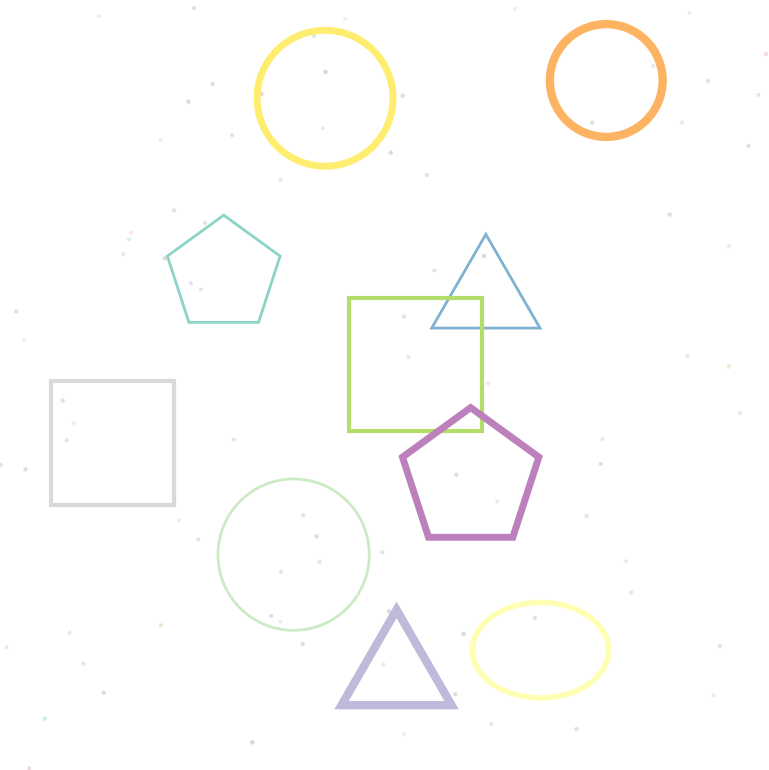[{"shape": "pentagon", "thickness": 1, "radius": 0.38, "center": [0.291, 0.644]}, {"shape": "oval", "thickness": 2, "radius": 0.44, "center": [0.702, 0.156]}, {"shape": "triangle", "thickness": 3, "radius": 0.41, "center": [0.515, 0.125]}, {"shape": "triangle", "thickness": 1, "radius": 0.41, "center": [0.631, 0.614]}, {"shape": "circle", "thickness": 3, "radius": 0.37, "center": [0.787, 0.895]}, {"shape": "square", "thickness": 1.5, "radius": 0.43, "center": [0.54, 0.527]}, {"shape": "square", "thickness": 1.5, "radius": 0.4, "center": [0.146, 0.424]}, {"shape": "pentagon", "thickness": 2.5, "radius": 0.47, "center": [0.611, 0.378]}, {"shape": "circle", "thickness": 1, "radius": 0.49, "center": [0.381, 0.28]}, {"shape": "circle", "thickness": 2.5, "radius": 0.44, "center": [0.422, 0.872]}]